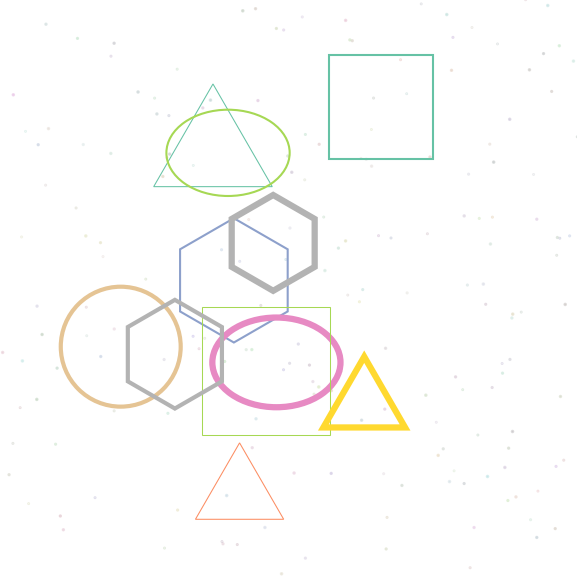[{"shape": "square", "thickness": 1, "radius": 0.45, "center": [0.66, 0.813]}, {"shape": "triangle", "thickness": 0.5, "radius": 0.59, "center": [0.369, 0.735]}, {"shape": "triangle", "thickness": 0.5, "radius": 0.44, "center": [0.415, 0.144]}, {"shape": "hexagon", "thickness": 1, "radius": 0.54, "center": [0.405, 0.514]}, {"shape": "oval", "thickness": 3, "radius": 0.55, "center": [0.479, 0.372]}, {"shape": "square", "thickness": 0.5, "radius": 0.55, "center": [0.461, 0.357]}, {"shape": "oval", "thickness": 1, "radius": 0.53, "center": [0.395, 0.734]}, {"shape": "triangle", "thickness": 3, "radius": 0.41, "center": [0.631, 0.3]}, {"shape": "circle", "thickness": 2, "radius": 0.52, "center": [0.209, 0.399]}, {"shape": "hexagon", "thickness": 3, "radius": 0.41, "center": [0.473, 0.579]}, {"shape": "hexagon", "thickness": 2, "radius": 0.47, "center": [0.303, 0.386]}]